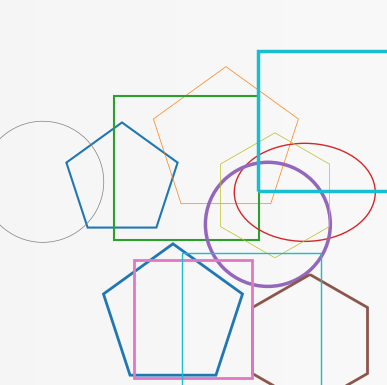[{"shape": "pentagon", "thickness": 2, "radius": 0.94, "center": [0.446, 0.178]}, {"shape": "pentagon", "thickness": 1.5, "radius": 0.75, "center": [0.315, 0.531]}, {"shape": "pentagon", "thickness": 0.5, "radius": 0.98, "center": [0.583, 0.63]}, {"shape": "square", "thickness": 1.5, "radius": 0.93, "center": [0.481, 0.564]}, {"shape": "oval", "thickness": 1, "radius": 0.91, "center": [0.786, 0.5]}, {"shape": "circle", "thickness": 2.5, "radius": 0.81, "center": [0.691, 0.417]}, {"shape": "hexagon", "thickness": 2, "radius": 0.86, "center": [0.8, 0.116]}, {"shape": "square", "thickness": 2, "radius": 0.77, "center": [0.498, 0.171]}, {"shape": "circle", "thickness": 0.5, "radius": 0.79, "center": [0.11, 0.528]}, {"shape": "hexagon", "thickness": 0.5, "radius": 0.81, "center": [0.71, 0.493]}, {"shape": "square", "thickness": 2.5, "radius": 0.91, "center": [0.848, 0.686]}, {"shape": "square", "thickness": 1, "radius": 0.9, "center": [0.649, 0.162]}]